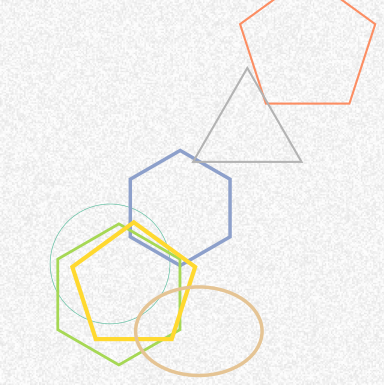[{"shape": "circle", "thickness": 0.5, "radius": 0.78, "center": [0.286, 0.314]}, {"shape": "pentagon", "thickness": 1.5, "radius": 0.92, "center": [0.799, 0.88]}, {"shape": "hexagon", "thickness": 2.5, "radius": 0.75, "center": [0.468, 0.46]}, {"shape": "hexagon", "thickness": 2, "radius": 0.92, "center": [0.309, 0.235]}, {"shape": "pentagon", "thickness": 3, "radius": 0.84, "center": [0.347, 0.255]}, {"shape": "oval", "thickness": 2.5, "radius": 0.82, "center": [0.516, 0.14]}, {"shape": "triangle", "thickness": 1.5, "radius": 0.81, "center": [0.642, 0.661]}]